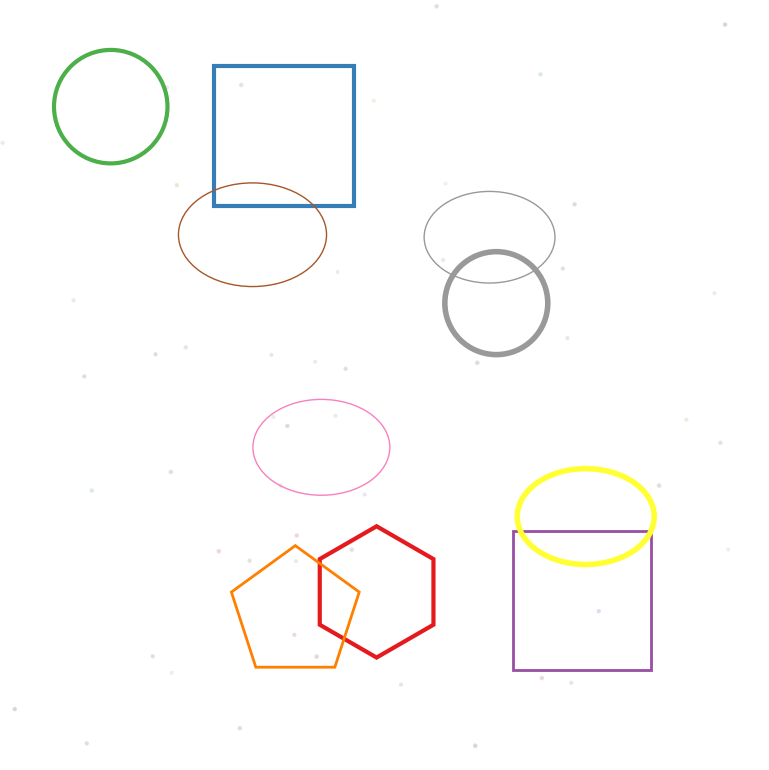[{"shape": "hexagon", "thickness": 1.5, "radius": 0.43, "center": [0.489, 0.231]}, {"shape": "square", "thickness": 1.5, "radius": 0.46, "center": [0.369, 0.823]}, {"shape": "circle", "thickness": 1.5, "radius": 0.37, "center": [0.144, 0.861]}, {"shape": "square", "thickness": 1, "radius": 0.45, "center": [0.756, 0.22]}, {"shape": "pentagon", "thickness": 1, "radius": 0.44, "center": [0.384, 0.204]}, {"shape": "oval", "thickness": 2, "radius": 0.44, "center": [0.761, 0.329]}, {"shape": "oval", "thickness": 0.5, "radius": 0.48, "center": [0.328, 0.695]}, {"shape": "oval", "thickness": 0.5, "radius": 0.44, "center": [0.417, 0.419]}, {"shape": "circle", "thickness": 2, "radius": 0.33, "center": [0.645, 0.606]}, {"shape": "oval", "thickness": 0.5, "radius": 0.42, "center": [0.636, 0.692]}]